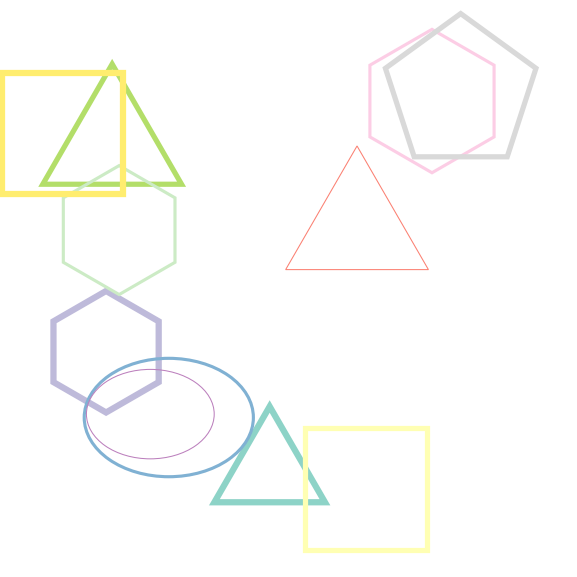[{"shape": "triangle", "thickness": 3, "radius": 0.55, "center": [0.467, 0.185]}, {"shape": "square", "thickness": 2.5, "radius": 0.53, "center": [0.634, 0.152]}, {"shape": "hexagon", "thickness": 3, "radius": 0.53, "center": [0.184, 0.39]}, {"shape": "triangle", "thickness": 0.5, "radius": 0.71, "center": [0.618, 0.604]}, {"shape": "oval", "thickness": 1.5, "radius": 0.73, "center": [0.292, 0.276]}, {"shape": "triangle", "thickness": 2.5, "radius": 0.69, "center": [0.194, 0.749]}, {"shape": "hexagon", "thickness": 1.5, "radius": 0.62, "center": [0.748, 0.824]}, {"shape": "pentagon", "thickness": 2.5, "radius": 0.69, "center": [0.798, 0.839]}, {"shape": "oval", "thickness": 0.5, "radius": 0.55, "center": [0.26, 0.282]}, {"shape": "hexagon", "thickness": 1.5, "radius": 0.56, "center": [0.206, 0.601]}, {"shape": "square", "thickness": 3, "radius": 0.52, "center": [0.108, 0.768]}]